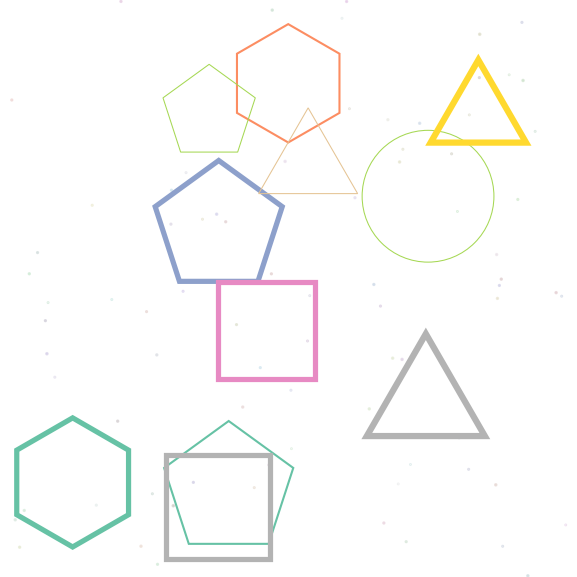[{"shape": "pentagon", "thickness": 1, "radius": 0.59, "center": [0.396, 0.153]}, {"shape": "hexagon", "thickness": 2.5, "radius": 0.56, "center": [0.126, 0.164]}, {"shape": "hexagon", "thickness": 1, "radius": 0.51, "center": [0.499, 0.855]}, {"shape": "pentagon", "thickness": 2.5, "radius": 0.58, "center": [0.379, 0.606]}, {"shape": "square", "thickness": 2.5, "radius": 0.42, "center": [0.462, 0.427]}, {"shape": "circle", "thickness": 0.5, "radius": 0.57, "center": [0.741, 0.659]}, {"shape": "pentagon", "thickness": 0.5, "radius": 0.42, "center": [0.362, 0.804]}, {"shape": "triangle", "thickness": 3, "radius": 0.48, "center": [0.828, 0.8]}, {"shape": "triangle", "thickness": 0.5, "radius": 0.49, "center": [0.534, 0.713]}, {"shape": "square", "thickness": 2.5, "radius": 0.45, "center": [0.377, 0.121]}, {"shape": "triangle", "thickness": 3, "radius": 0.59, "center": [0.737, 0.303]}]